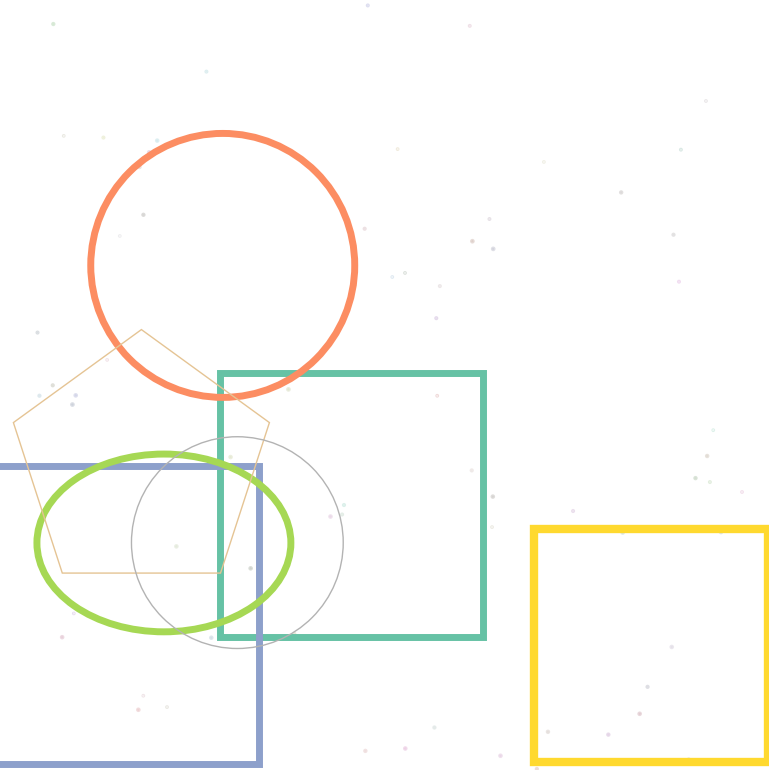[{"shape": "square", "thickness": 2.5, "radius": 0.86, "center": [0.457, 0.344]}, {"shape": "circle", "thickness": 2.5, "radius": 0.86, "center": [0.289, 0.655]}, {"shape": "square", "thickness": 2.5, "radius": 0.97, "center": [0.144, 0.202]}, {"shape": "oval", "thickness": 2.5, "radius": 0.82, "center": [0.213, 0.295]}, {"shape": "square", "thickness": 3, "radius": 0.76, "center": [0.845, 0.162]}, {"shape": "pentagon", "thickness": 0.5, "radius": 0.87, "center": [0.184, 0.397]}, {"shape": "circle", "thickness": 0.5, "radius": 0.69, "center": [0.308, 0.295]}]